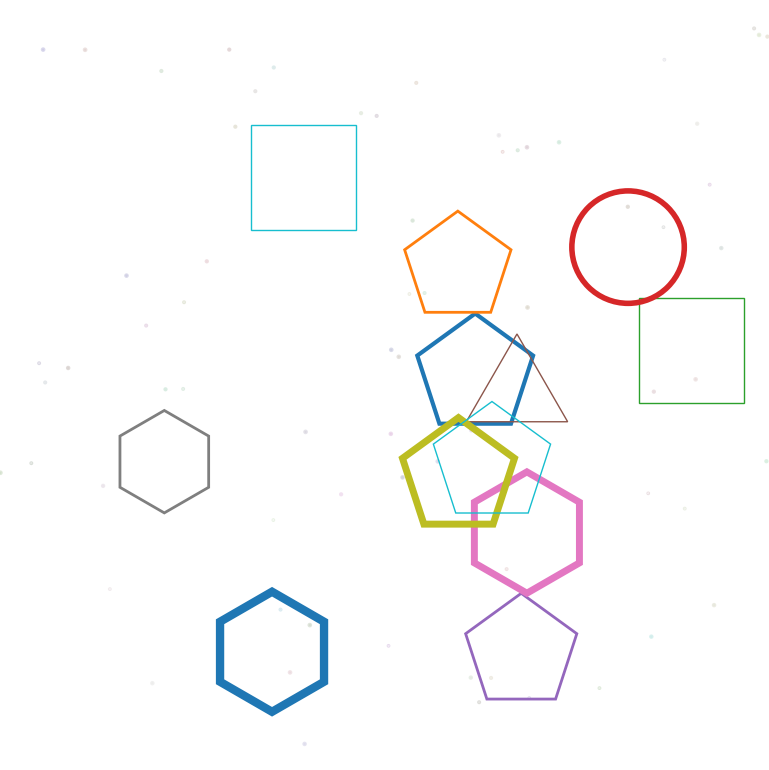[{"shape": "hexagon", "thickness": 3, "radius": 0.39, "center": [0.353, 0.154]}, {"shape": "pentagon", "thickness": 1.5, "radius": 0.4, "center": [0.617, 0.514]}, {"shape": "pentagon", "thickness": 1, "radius": 0.36, "center": [0.595, 0.653]}, {"shape": "square", "thickness": 0.5, "radius": 0.34, "center": [0.898, 0.545]}, {"shape": "circle", "thickness": 2, "radius": 0.37, "center": [0.816, 0.679]}, {"shape": "pentagon", "thickness": 1, "radius": 0.38, "center": [0.677, 0.154]}, {"shape": "triangle", "thickness": 0.5, "radius": 0.38, "center": [0.671, 0.49]}, {"shape": "hexagon", "thickness": 2.5, "radius": 0.39, "center": [0.684, 0.308]}, {"shape": "hexagon", "thickness": 1, "radius": 0.33, "center": [0.213, 0.4]}, {"shape": "pentagon", "thickness": 2.5, "radius": 0.38, "center": [0.595, 0.381]}, {"shape": "pentagon", "thickness": 0.5, "radius": 0.4, "center": [0.639, 0.398]}, {"shape": "square", "thickness": 0.5, "radius": 0.34, "center": [0.394, 0.77]}]